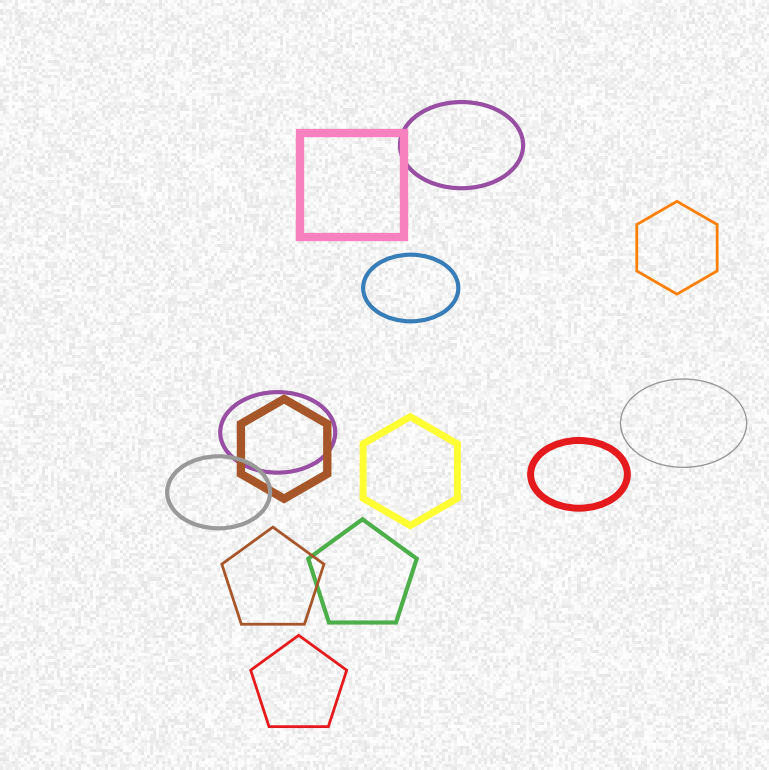[{"shape": "oval", "thickness": 2.5, "radius": 0.31, "center": [0.752, 0.384]}, {"shape": "pentagon", "thickness": 1, "radius": 0.33, "center": [0.388, 0.109]}, {"shape": "oval", "thickness": 1.5, "radius": 0.31, "center": [0.533, 0.626]}, {"shape": "pentagon", "thickness": 1.5, "radius": 0.37, "center": [0.471, 0.252]}, {"shape": "oval", "thickness": 1.5, "radius": 0.37, "center": [0.361, 0.438]}, {"shape": "oval", "thickness": 1.5, "radius": 0.4, "center": [0.599, 0.812]}, {"shape": "hexagon", "thickness": 1, "radius": 0.3, "center": [0.879, 0.678]}, {"shape": "hexagon", "thickness": 2.5, "radius": 0.35, "center": [0.533, 0.388]}, {"shape": "pentagon", "thickness": 1, "radius": 0.35, "center": [0.354, 0.246]}, {"shape": "hexagon", "thickness": 3, "radius": 0.32, "center": [0.369, 0.417]}, {"shape": "square", "thickness": 3, "radius": 0.34, "center": [0.457, 0.76]}, {"shape": "oval", "thickness": 1.5, "radius": 0.33, "center": [0.284, 0.361]}, {"shape": "oval", "thickness": 0.5, "radius": 0.41, "center": [0.888, 0.45]}]